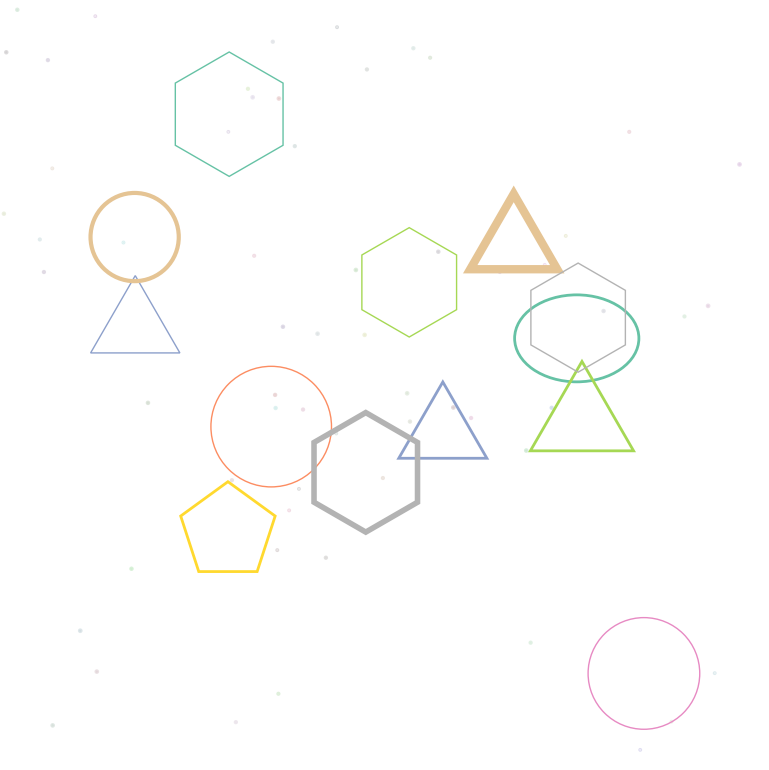[{"shape": "oval", "thickness": 1, "radius": 0.4, "center": [0.749, 0.561]}, {"shape": "hexagon", "thickness": 0.5, "radius": 0.4, "center": [0.298, 0.852]}, {"shape": "circle", "thickness": 0.5, "radius": 0.39, "center": [0.352, 0.446]}, {"shape": "triangle", "thickness": 0.5, "radius": 0.33, "center": [0.176, 0.575]}, {"shape": "triangle", "thickness": 1, "radius": 0.33, "center": [0.575, 0.438]}, {"shape": "circle", "thickness": 0.5, "radius": 0.36, "center": [0.836, 0.125]}, {"shape": "triangle", "thickness": 1, "radius": 0.39, "center": [0.756, 0.453]}, {"shape": "hexagon", "thickness": 0.5, "radius": 0.36, "center": [0.531, 0.633]}, {"shape": "pentagon", "thickness": 1, "radius": 0.32, "center": [0.296, 0.31]}, {"shape": "circle", "thickness": 1.5, "radius": 0.29, "center": [0.175, 0.692]}, {"shape": "triangle", "thickness": 3, "radius": 0.33, "center": [0.667, 0.683]}, {"shape": "hexagon", "thickness": 0.5, "radius": 0.35, "center": [0.751, 0.588]}, {"shape": "hexagon", "thickness": 2, "radius": 0.39, "center": [0.475, 0.387]}]